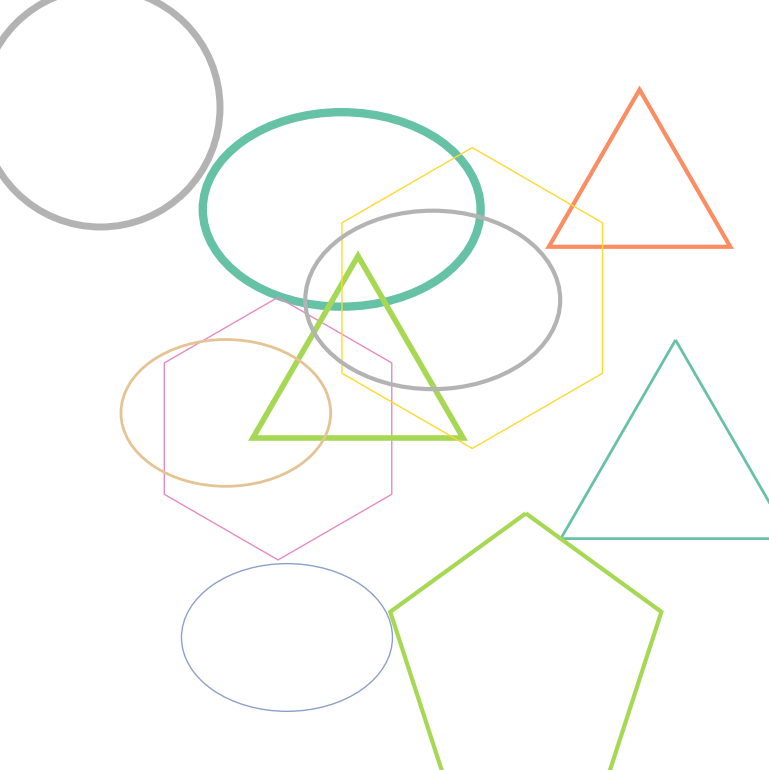[{"shape": "oval", "thickness": 3, "radius": 0.9, "center": [0.444, 0.728]}, {"shape": "triangle", "thickness": 1, "radius": 0.86, "center": [0.877, 0.386]}, {"shape": "triangle", "thickness": 1.5, "radius": 0.68, "center": [0.831, 0.748]}, {"shape": "oval", "thickness": 0.5, "radius": 0.68, "center": [0.373, 0.172]}, {"shape": "hexagon", "thickness": 0.5, "radius": 0.85, "center": [0.361, 0.443]}, {"shape": "triangle", "thickness": 2, "radius": 0.79, "center": [0.465, 0.51]}, {"shape": "pentagon", "thickness": 1.5, "radius": 0.93, "center": [0.683, 0.148]}, {"shape": "hexagon", "thickness": 0.5, "radius": 0.98, "center": [0.613, 0.613]}, {"shape": "oval", "thickness": 1, "radius": 0.68, "center": [0.293, 0.464]}, {"shape": "circle", "thickness": 2.5, "radius": 0.78, "center": [0.131, 0.86]}, {"shape": "oval", "thickness": 1.5, "radius": 0.83, "center": [0.562, 0.61]}]